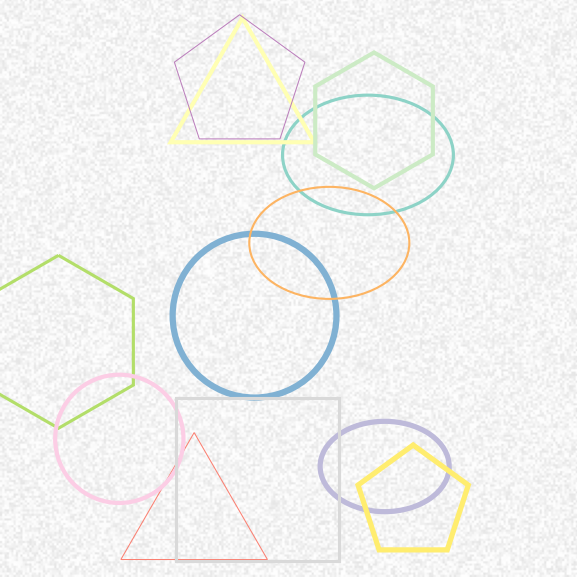[{"shape": "oval", "thickness": 1.5, "radius": 0.74, "center": [0.637, 0.731]}, {"shape": "triangle", "thickness": 2, "radius": 0.72, "center": [0.42, 0.825]}, {"shape": "oval", "thickness": 2.5, "radius": 0.56, "center": [0.666, 0.191]}, {"shape": "triangle", "thickness": 0.5, "radius": 0.73, "center": [0.336, 0.104]}, {"shape": "circle", "thickness": 3, "radius": 0.71, "center": [0.441, 0.453]}, {"shape": "oval", "thickness": 1, "radius": 0.69, "center": [0.57, 0.579]}, {"shape": "hexagon", "thickness": 1.5, "radius": 0.75, "center": [0.101, 0.407]}, {"shape": "circle", "thickness": 2, "radius": 0.56, "center": [0.207, 0.239]}, {"shape": "square", "thickness": 1.5, "radius": 0.71, "center": [0.445, 0.168]}, {"shape": "pentagon", "thickness": 0.5, "radius": 0.59, "center": [0.415, 0.855]}, {"shape": "hexagon", "thickness": 2, "radius": 0.59, "center": [0.648, 0.791]}, {"shape": "pentagon", "thickness": 2.5, "radius": 0.5, "center": [0.715, 0.128]}]